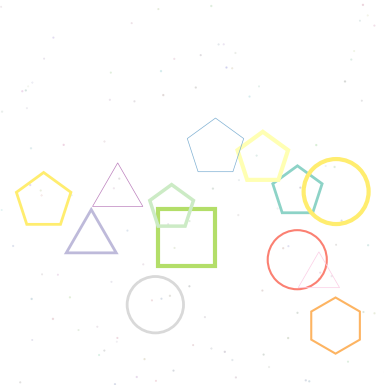[{"shape": "pentagon", "thickness": 2, "radius": 0.34, "center": [0.773, 0.502]}, {"shape": "pentagon", "thickness": 3, "radius": 0.35, "center": [0.683, 0.589]}, {"shape": "triangle", "thickness": 2, "radius": 0.37, "center": [0.237, 0.381]}, {"shape": "circle", "thickness": 1.5, "radius": 0.38, "center": [0.772, 0.325]}, {"shape": "pentagon", "thickness": 0.5, "radius": 0.38, "center": [0.56, 0.616]}, {"shape": "hexagon", "thickness": 1.5, "radius": 0.36, "center": [0.872, 0.154]}, {"shape": "square", "thickness": 3, "radius": 0.37, "center": [0.484, 0.383]}, {"shape": "triangle", "thickness": 0.5, "radius": 0.31, "center": [0.828, 0.284]}, {"shape": "circle", "thickness": 2, "radius": 0.37, "center": [0.403, 0.209]}, {"shape": "triangle", "thickness": 0.5, "radius": 0.38, "center": [0.306, 0.501]}, {"shape": "pentagon", "thickness": 2.5, "radius": 0.3, "center": [0.446, 0.461]}, {"shape": "pentagon", "thickness": 2, "radius": 0.37, "center": [0.113, 0.478]}, {"shape": "circle", "thickness": 3, "radius": 0.42, "center": [0.873, 0.502]}]